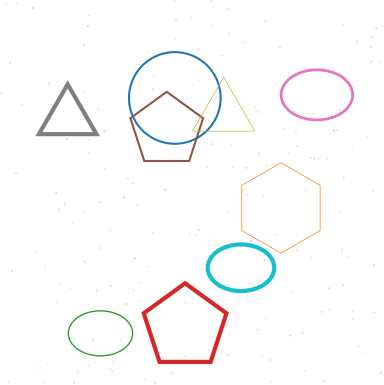[{"shape": "circle", "thickness": 1.5, "radius": 0.6, "center": [0.454, 0.746]}, {"shape": "hexagon", "thickness": 0.5, "radius": 0.59, "center": [0.73, 0.46]}, {"shape": "oval", "thickness": 1, "radius": 0.42, "center": [0.261, 0.134]}, {"shape": "pentagon", "thickness": 3, "radius": 0.56, "center": [0.481, 0.151]}, {"shape": "pentagon", "thickness": 1.5, "radius": 0.5, "center": [0.433, 0.662]}, {"shape": "oval", "thickness": 2, "radius": 0.47, "center": [0.823, 0.754]}, {"shape": "triangle", "thickness": 3, "radius": 0.43, "center": [0.176, 0.695]}, {"shape": "triangle", "thickness": 0.5, "radius": 0.47, "center": [0.581, 0.706]}, {"shape": "oval", "thickness": 3, "radius": 0.43, "center": [0.626, 0.305]}]